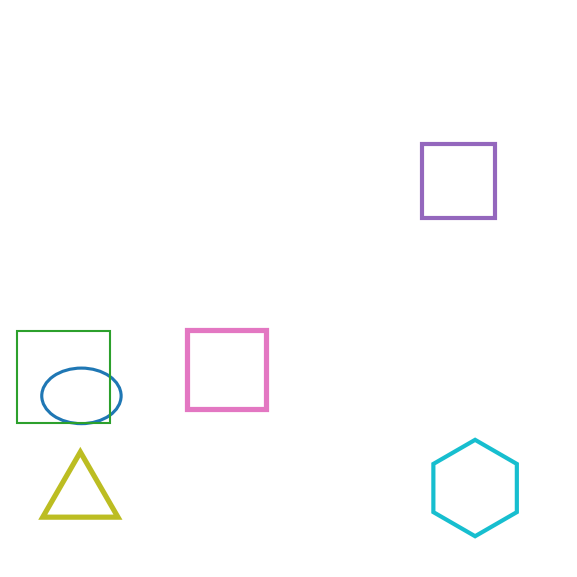[{"shape": "oval", "thickness": 1.5, "radius": 0.34, "center": [0.141, 0.314]}, {"shape": "square", "thickness": 1, "radius": 0.4, "center": [0.11, 0.346]}, {"shape": "square", "thickness": 2, "radius": 0.32, "center": [0.794, 0.686]}, {"shape": "square", "thickness": 2.5, "radius": 0.34, "center": [0.392, 0.36]}, {"shape": "triangle", "thickness": 2.5, "radius": 0.38, "center": [0.139, 0.141]}, {"shape": "hexagon", "thickness": 2, "radius": 0.42, "center": [0.823, 0.154]}]